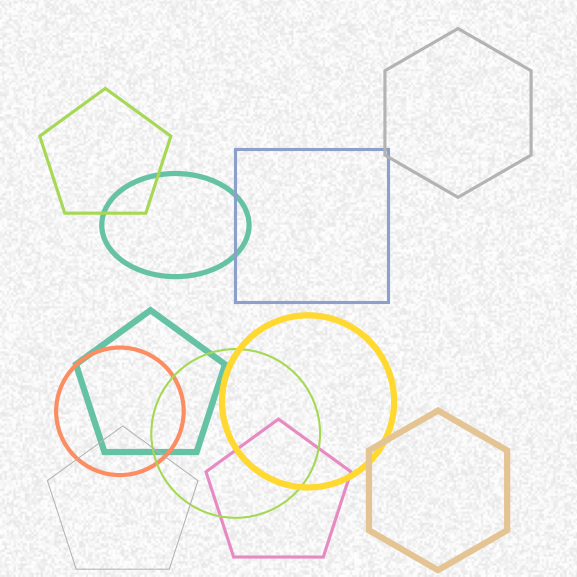[{"shape": "pentagon", "thickness": 3, "radius": 0.68, "center": [0.261, 0.326]}, {"shape": "oval", "thickness": 2.5, "radius": 0.64, "center": [0.304, 0.609]}, {"shape": "circle", "thickness": 2, "radius": 0.55, "center": [0.208, 0.287]}, {"shape": "square", "thickness": 1.5, "radius": 0.66, "center": [0.539, 0.609]}, {"shape": "pentagon", "thickness": 1.5, "radius": 0.66, "center": [0.482, 0.141]}, {"shape": "circle", "thickness": 1, "radius": 0.73, "center": [0.408, 0.249]}, {"shape": "pentagon", "thickness": 1.5, "radius": 0.6, "center": [0.182, 0.727]}, {"shape": "circle", "thickness": 3, "radius": 0.75, "center": [0.533, 0.304]}, {"shape": "hexagon", "thickness": 3, "radius": 0.69, "center": [0.759, 0.15]}, {"shape": "hexagon", "thickness": 1.5, "radius": 0.73, "center": [0.793, 0.804]}, {"shape": "pentagon", "thickness": 0.5, "radius": 0.69, "center": [0.213, 0.124]}]